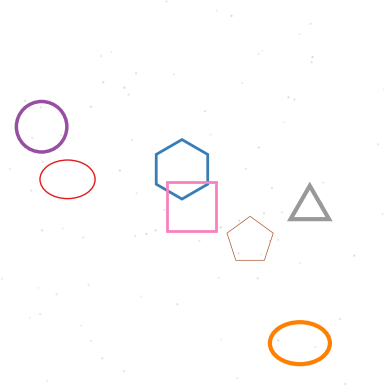[{"shape": "oval", "thickness": 1, "radius": 0.36, "center": [0.175, 0.534]}, {"shape": "hexagon", "thickness": 2, "radius": 0.39, "center": [0.473, 0.56]}, {"shape": "circle", "thickness": 2.5, "radius": 0.33, "center": [0.108, 0.671]}, {"shape": "oval", "thickness": 3, "radius": 0.39, "center": [0.779, 0.109]}, {"shape": "pentagon", "thickness": 0.5, "radius": 0.32, "center": [0.65, 0.375]}, {"shape": "square", "thickness": 2, "radius": 0.32, "center": [0.497, 0.463]}, {"shape": "triangle", "thickness": 3, "radius": 0.29, "center": [0.805, 0.46]}]